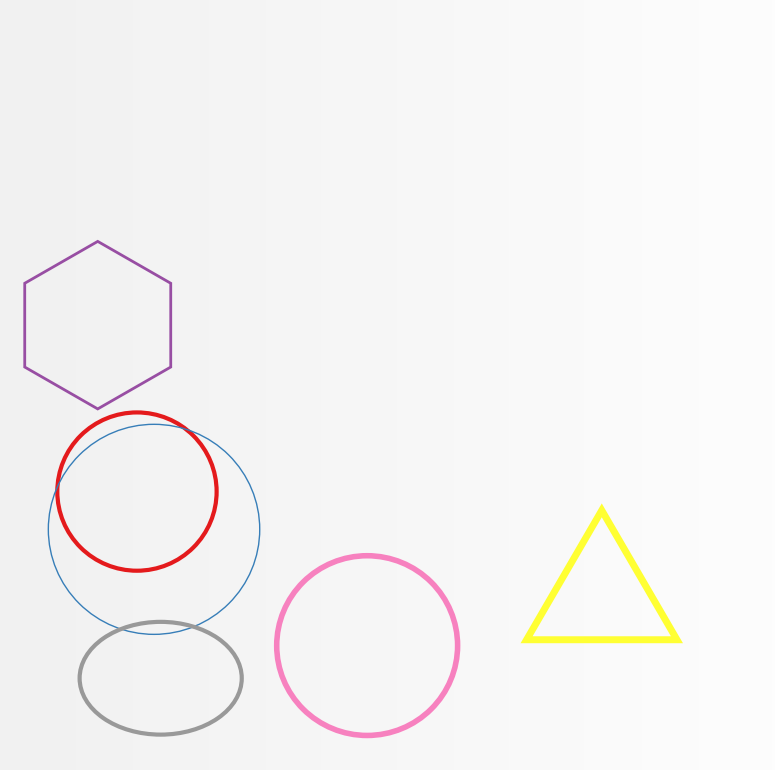[{"shape": "circle", "thickness": 1.5, "radius": 0.51, "center": [0.177, 0.362]}, {"shape": "circle", "thickness": 0.5, "radius": 0.68, "center": [0.199, 0.313]}, {"shape": "hexagon", "thickness": 1, "radius": 0.54, "center": [0.126, 0.578]}, {"shape": "triangle", "thickness": 2.5, "radius": 0.56, "center": [0.776, 0.225]}, {"shape": "circle", "thickness": 2, "radius": 0.58, "center": [0.474, 0.162]}, {"shape": "oval", "thickness": 1.5, "radius": 0.52, "center": [0.207, 0.119]}]